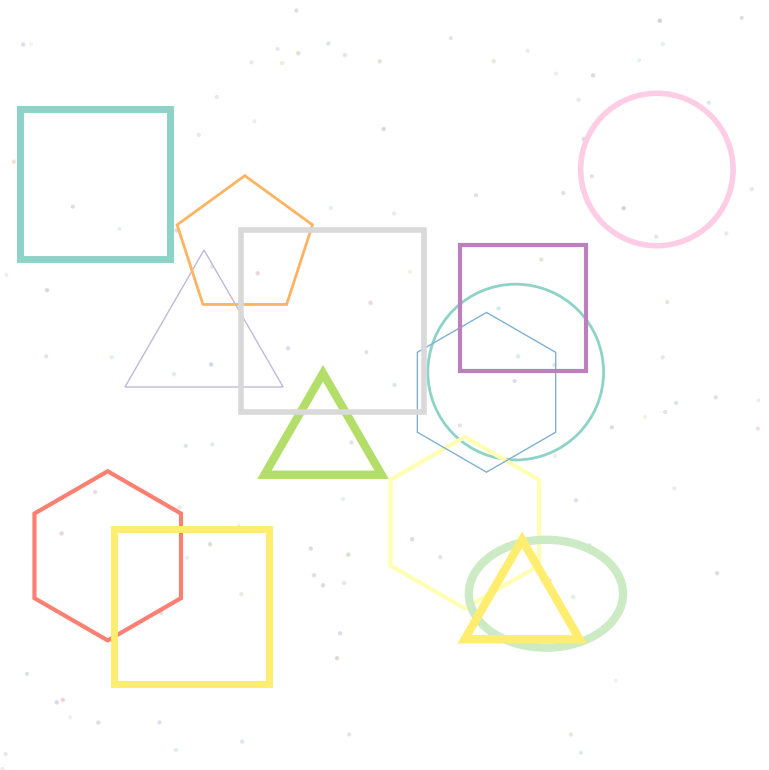[{"shape": "square", "thickness": 2.5, "radius": 0.49, "center": [0.124, 0.761]}, {"shape": "circle", "thickness": 1, "radius": 0.57, "center": [0.67, 0.517]}, {"shape": "hexagon", "thickness": 1.5, "radius": 0.56, "center": [0.604, 0.321]}, {"shape": "triangle", "thickness": 0.5, "radius": 0.59, "center": [0.265, 0.557]}, {"shape": "hexagon", "thickness": 1.5, "radius": 0.55, "center": [0.14, 0.278]}, {"shape": "hexagon", "thickness": 0.5, "radius": 0.52, "center": [0.632, 0.491]}, {"shape": "pentagon", "thickness": 1, "radius": 0.46, "center": [0.318, 0.679]}, {"shape": "triangle", "thickness": 3, "radius": 0.44, "center": [0.419, 0.427]}, {"shape": "circle", "thickness": 2, "radius": 0.5, "center": [0.853, 0.78]}, {"shape": "square", "thickness": 2, "radius": 0.59, "center": [0.432, 0.583]}, {"shape": "square", "thickness": 1.5, "radius": 0.41, "center": [0.679, 0.6]}, {"shape": "oval", "thickness": 3, "radius": 0.5, "center": [0.709, 0.229]}, {"shape": "triangle", "thickness": 3, "radius": 0.43, "center": [0.678, 0.213]}, {"shape": "square", "thickness": 2.5, "radius": 0.5, "center": [0.249, 0.213]}]